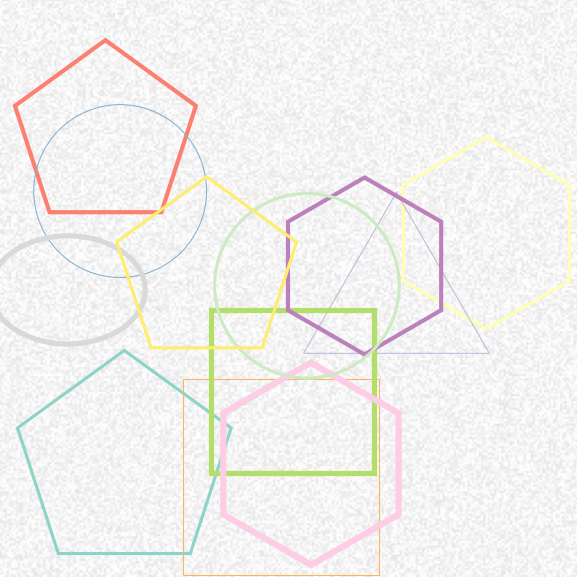[{"shape": "pentagon", "thickness": 1.5, "radius": 0.97, "center": [0.215, 0.198]}, {"shape": "hexagon", "thickness": 1.5, "radius": 0.83, "center": [0.842, 0.596]}, {"shape": "triangle", "thickness": 0.5, "radius": 0.93, "center": [0.686, 0.48]}, {"shape": "pentagon", "thickness": 2, "radius": 0.82, "center": [0.183, 0.765]}, {"shape": "circle", "thickness": 0.5, "radius": 0.75, "center": [0.208, 0.668]}, {"shape": "square", "thickness": 0.5, "radius": 0.85, "center": [0.486, 0.173]}, {"shape": "square", "thickness": 2.5, "radius": 0.7, "center": [0.506, 0.322]}, {"shape": "hexagon", "thickness": 3, "radius": 0.88, "center": [0.538, 0.196]}, {"shape": "oval", "thickness": 2.5, "radius": 0.67, "center": [0.117, 0.497]}, {"shape": "hexagon", "thickness": 2, "radius": 0.77, "center": [0.631, 0.539]}, {"shape": "circle", "thickness": 1.5, "radius": 0.8, "center": [0.531, 0.504]}, {"shape": "pentagon", "thickness": 1.5, "radius": 0.82, "center": [0.358, 0.529]}]